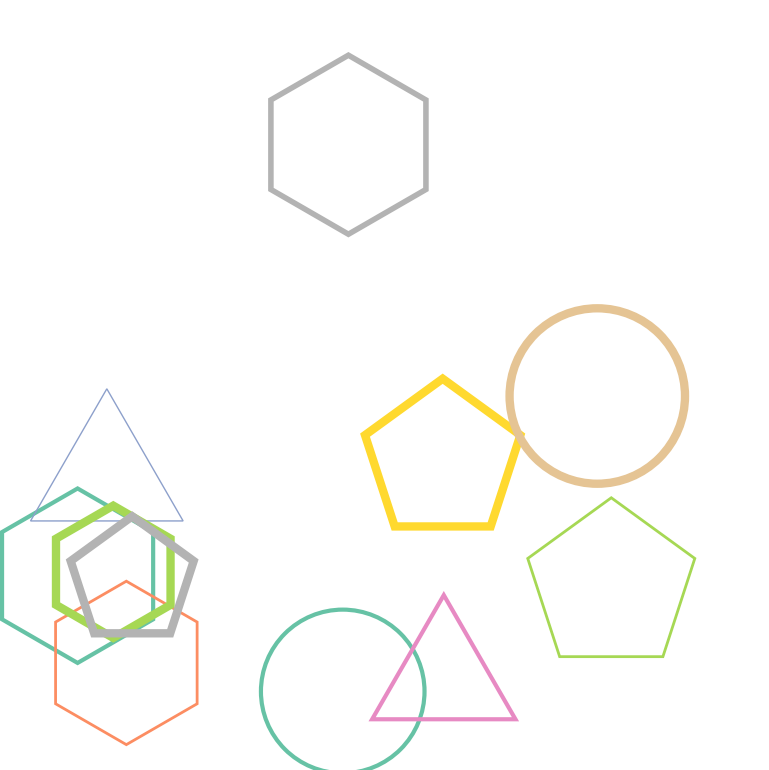[{"shape": "hexagon", "thickness": 1.5, "radius": 0.57, "center": [0.101, 0.252]}, {"shape": "circle", "thickness": 1.5, "radius": 0.53, "center": [0.445, 0.102]}, {"shape": "hexagon", "thickness": 1, "radius": 0.53, "center": [0.164, 0.139]}, {"shape": "triangle", "thickness": 0.5, "radius": 0.57, "center": [0.139, 0.381]}, {"shape": "triangle", "thickness": 1.5, "radius": 0.54, "center": [0.576, 0.12]}, {"shape": "hexagon", "thickness": 3, "radius": 0.43, "center": [0.147, 0.257]}, {"shape": "pentagon", "thickness": 1, "radius": 0.57, "center": [0.794, 0.239]}, {"shape": "pentagon", "thickness": 3, "radius": 0.53, "center": [0.575, 0.402]}, {"shape": "circle", "thickness": 3, "radius": 0.57, "center": [0.776, 0.486]}, {"shape": "pentagon", "thickness": 3, "radius": 0.42, "center": [0.172, 0.245]}, {"shape": "hexagon", "thickness": 2, "radius": 0.58, "center": [0.452, 0.812]}]